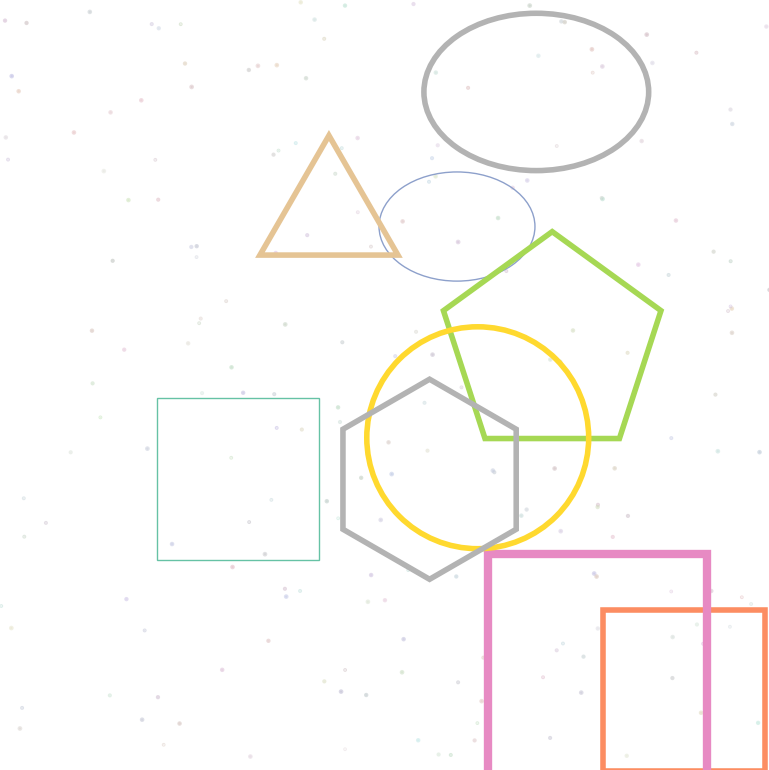[{"shape": "square", "thickness": 0.5, "radius": 0.52, "center": [0.309, 0.378]}, {"shape": "square", "thickness": 2, "radius": 0.52, "center": [0.888, 0.104]}, {"shape": "oval", "thickness": 0.5, "radius": 0.51, "center": [0.593, 0.706]}, {"shape": "square", "thickness": 3, "radius": 0.71, "center": [0.776, 0.138]}, {"shape": "pentagon", "thickness": 2, "radius": 0.74, "center": [0.717, 0.551]}, {"shape": "circle", "thickness": 2, "radius": 0.72, "center": [0.62, 0.432]}, {"shape": "triangle", "thickness": 2, "radius": 0.52, "center": [0.427, 0.72]}, {"shape": "hexagon", "thickness": 2, "radius": 0.65, "center": [0.558, 0.378]}, {"shape": "oval", "thickness": 2, "radius": 0.73, "center": [0.696, 0.881]}]